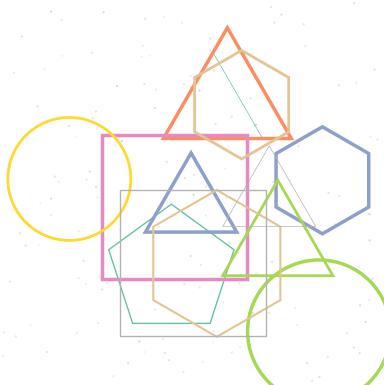[{"shape": "pentagon", "thickness": 1, "radius": 0.86, "center": [0.445, 0.298]}, {"shape": "triangle", "thickness": 0.5, "radius": 0.76, "center": [0.552, 0.713]}, {"shape": "triangle", "thickness": 2.5, "radius": 0.96, "center": [0.591, 0.736]}, {"shape": "hexagon", "thickness": 2.5, "radius": 0.69, "center": [0.837, 0.532]}, {"shape": "triangle", "thickness": 2.5, "radius": 0.68, "center": [0.496, 0.466]}, {"shape": "square", "thickness": 2.5, "radius": 0.94, "center": [0.453, 0.462]}, {"shape": "triangle", "thickness": 2, "radius": 0.83, "center": [0.721, 0.367]}, {"shape": "circle", "thickness": 2.5, "radius": 0.93, "center": [0.829, 0.139]}, {"shape": "circle", "thickness": 2, "radius": 0.8, "center": [0.18, 0.535]}, {"shape": "hexagon", "thickness": 2, "radius": 0.71, "center": [0.628, 0.728]}, {"shape": "hexagon", "thickness": 1.5, "radius": 0.95, "center": [0.563, 0.316]}, {"shape": "square", "thickness": 1, "radius": 0.94, "center": [0.501, 0.317]}, {"shape": "triangle", "thickness": 0.5, "radius": 0.7, "center": [0.699, 0.482]}]